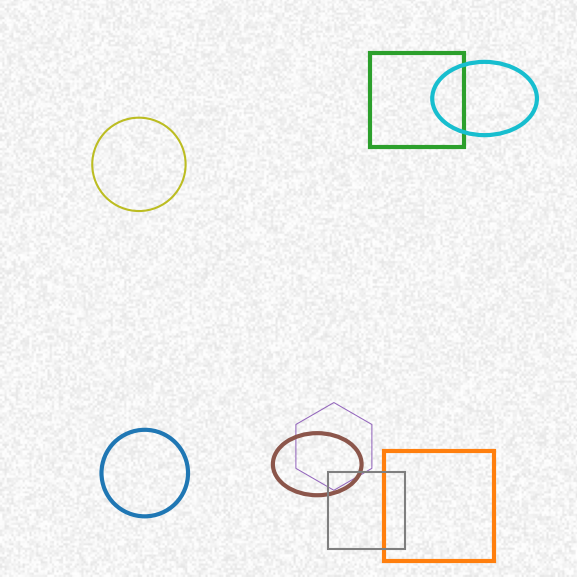[{"shape": "circle", "thickness": 2, "radius": 0.37, "center": [0.251, 0.18]}, {"shape": "square", "thickness": 2, "radius": 0.47, "center": [0.76, 0.123]}, {"shape": "square", "thickness": 2, "radius": 0.41, "center": [0.722, 0.826]}, {"shape": "hexagon", "thickness": 0.5, "radius": 0.38, "center": [0.578, 0.226]}, {"shape": "oval", "thickness": 2, "radius": 0.38, "center": [0.549, 0.195]}, {"shape": "square", "thickness": 1, "radius": 0.34, "center": [0.634, 0.115]}, {"shape": "circle", "thickness": 1, "radius": 0.4, "center": [0.241, 0.715]}, {"shape": "oval", "thickness": 2, "radius": 0.45, "center": [0.839, 0.829]}]